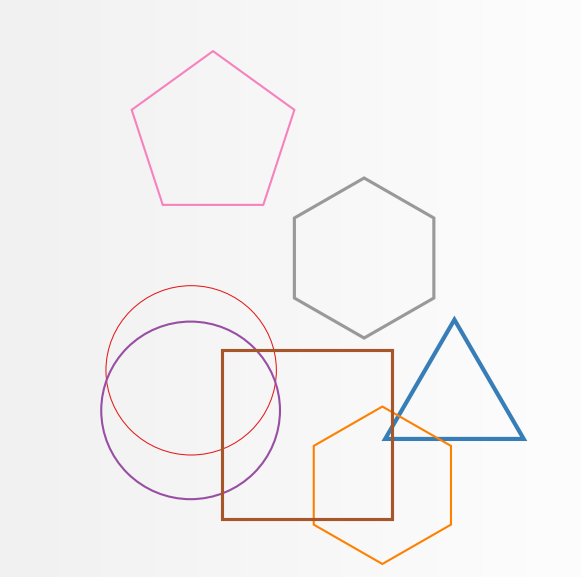[{"shape": "circle", "thickness": 0.5, "radius": 0.73, "center": [0.329, 0.358]}, {"shape": "triangle", "thickness": 2, "radius": 0.69, "center": [0.782, 0.308]}, {"shape": "circle", "thickness": 1, "radius": 0.77, "center": [0.328, 0.289]}, {"shape": "hexagon", "thickness": 1, "radius": 0.68, "center": [0.658, 0.159]}, {"shape": "square", "thickness": 1.5, "radius": 0.73, "center": [0.529, 0.247]}, {"shape": "pentagon", "thickness": 1, "radius": 0.74, "center": [0.367, 0.763]}, {"shape": "hexagon", "thickness": 1.5, "radius": 0.69, "center": [0.626, 0.552]}]